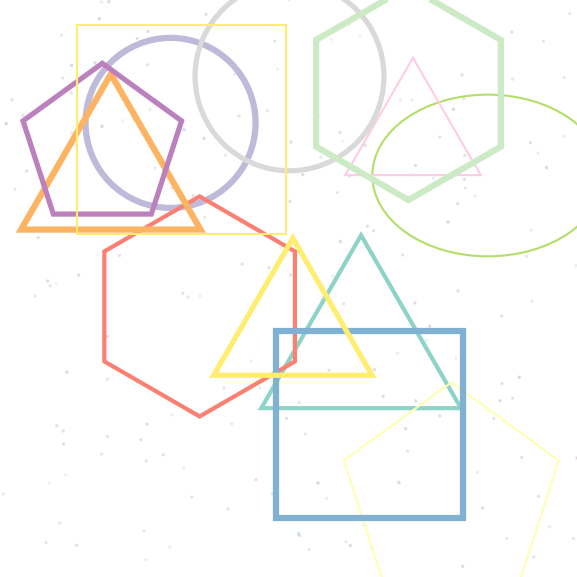[{"shape": "triangle", "thickness": 2, "radius": 1.0, "center": [0.625, 0.392]}, {"shape": "pentagon", "thickness": 1, "radius": 0.98, "center": [0.782, 0.141]}, {"shape": "circle", "thickness": 3, "radius": 0.74, "center": [0.295, 0.786]}, {"shape": "hexagon", "thickness": 2, "radius": 0.95, "center": [0.346, 0.469]}, {"shape": "square", "thickness": 3, "radius": 0.81, "center": [0.64, 0.264]}, {"shape": "triangle", "thickness": 3, "radius": 0.9, "center": [0.192, 0.691]}, {"shape": "oval", "thickness": 1, "radius": 1.0, "center": [0.845, 0.695]}, {"shape": "triangle", "thickness": 1, "radius": 0.68, "center": [0.715, 0.764]}, {"shape": "circle", "thickness": 2.5, "radius": 0.82, "center": [0.501, 0.867]}, {"shape": "pentagon", "thickness": 2.5, "radius": 0.72, "center": [0.177, 0.745]}, {"shape": "hexagon", "thickness": 3, "radius": 0.92, "center": [0.707, 0.838]}, {"shape": "triangle", "thickness": 2.5, "radius": 0.79, "center": [0.507, 0.428]}, {"shape": "square", "thickness": 1, "radius": 0.91, "center": [0.315, 0.776]}]